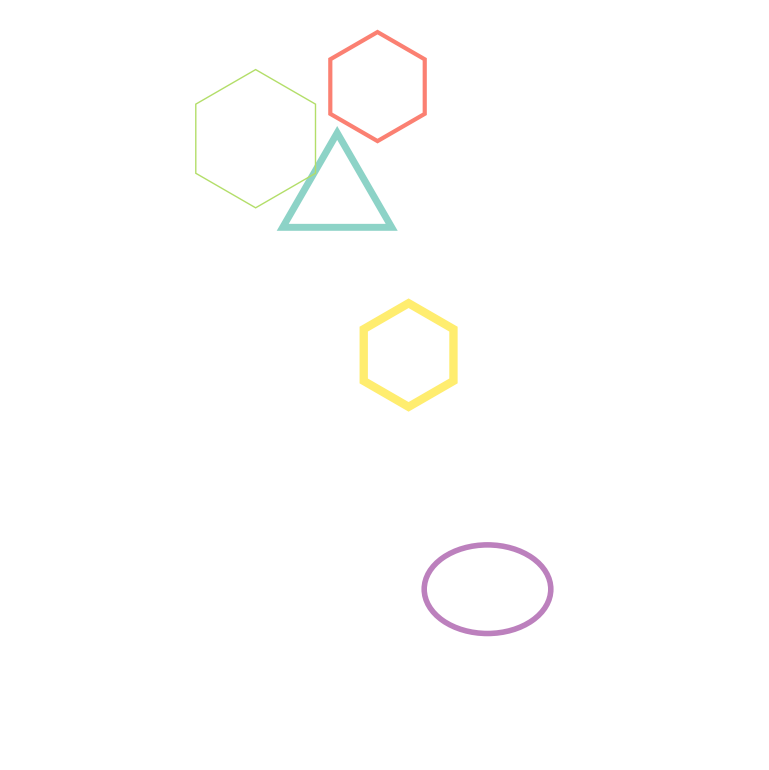[{"shape": "triangle", "thickness": 2.5, "radius": 0.41, "center": [0.438, 0.746]}, {"shape": "hexagon", "thickness": 1.5, "radius": 0.35, "center": [0.49, 0.888]}, {"shape": "hexagon", "thickness": 0.5, "radius": 0.45, "center": [0.332, 0.82]}, {"shape": "oval", "thickness": 2, "radius": 0.41, "center": [0.633, 0.235]}, {"shape": "hexagon", "thickness": 3, "radius": 0.34, "center": [0.531, 0.539]}]